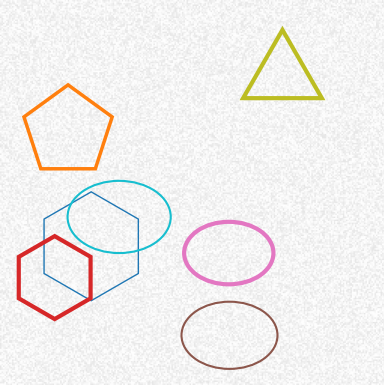[{"shape": "hexagon", "thickness": 1, "radius": 0.71, "center": [0.237, 0.36]}, {"shape": "pentagon", "thickness": 2.5, "radius": 0.6, "center": [0.177, 0.659]}, {"shape": "hexagon", "thickness": 3, "radius": 0.54, "center": [0.142, 0.279]}, {"shape": "oval", "thickness": 1.5, "radius": 0.62, "center": [0.596, 0.129]}, {"shape": "oval", "thickness": 3, "radius": 0.58, "center": [0.594, 0.343]}, {"shape": "triangle", "thickness": 3, "radius": 0.59, "center": [0.734, 0.804]}, {"shape": "oval", "thickness": 1.5, "radius": 0.67, "center": [0.309, 0.437]}]